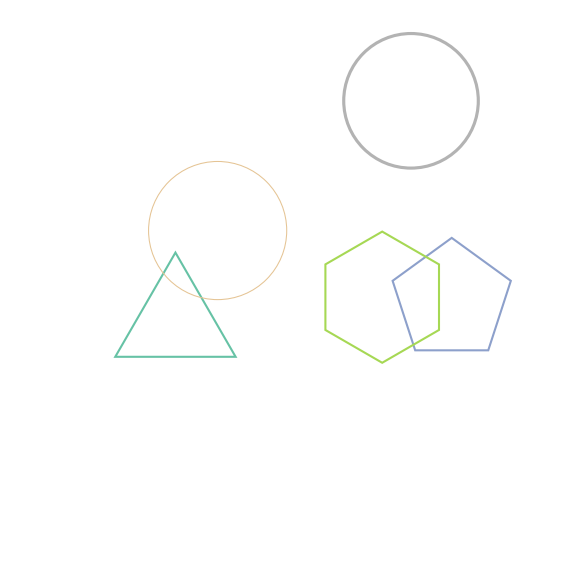[{"shape": "triangle", "thickness": 1, "radius": 0.6, "center": [0.304, 0.441]}, {"shape": "pentagon", "thickness": 1, "radius": 0.54, "center": [0.782, 0.48]}, {"shape": "hexagon", "thickness": 1, "radius": 0.57, "center": [0.662, 0.485]}, {"shape": "circle", "thickness": 0.5, "radius": 0.6, "center": [0.377, 0.6]}, {"shape": "circle", "thickness": 1.5, "radius": 0.58, "center": [0.712, 0.825]}]